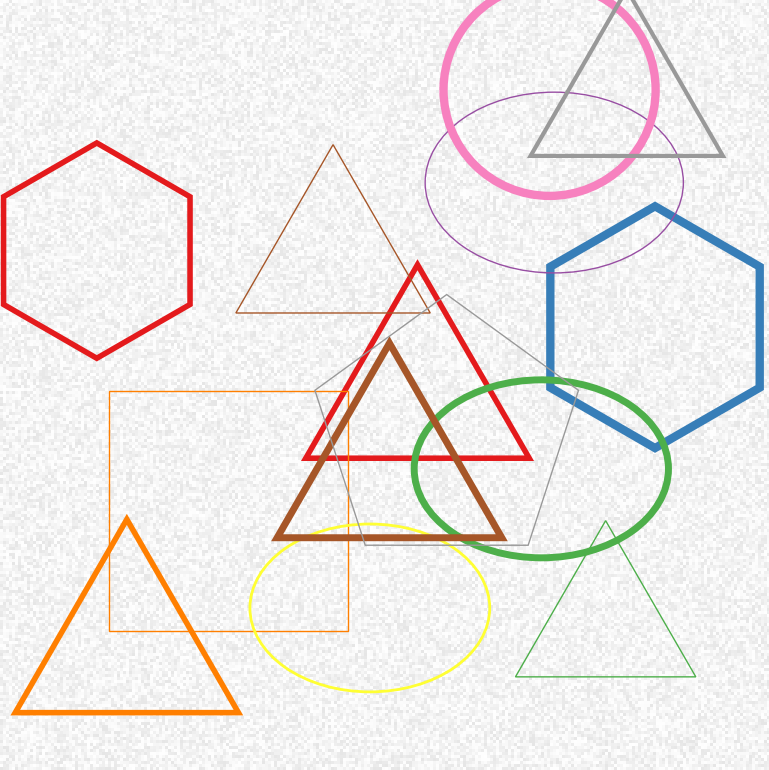[{"shape": "triangle", "thickness": 2, "radius": 0.84, "center": [0.542, 0.489]}, {"shape": "hexagon", "thickness": 2, "radius": 0.7, "center": [0.126, 0.675]}, {"shape": "hexagon", "thickness": 3, "radius": 0.79, "center": [0.851, 0.575]}, {"shape": "triangle", "thickness": 0.5, "radius": 0.68, "center": [0.787, 0.189]}, {"shape": "oval", "thickness": 2.5, "radius": 0.83, "center": [0.703, 0.391]}, {"shape": "oval", "thickness": 0.5, "radius": 0.84, "center": [0.72, 0.763]}, {"shape": "triangle", "thickness": 2, "radius": 0.84, "center": [0.165, 0.158]}, {"shape": "square", "thickness": 0.5, "radius": 0.78, "center": [0.297, 0.336]}, {"shape": "oval", "thickness": 1, "radius": 0.78, "center": [0.48, 0.21]}, {"shape": "triangle", "thickness": 0.5, "radius": 0.73, "center": [0.433, 0.666]}, {"shape": "triangle", "thickness": 2.5, "radius": 0.84, "center": [0.506, 0.386]}, {"shape": "circle", "thickness": 3, "radius": 0.69, "center": [0.714, 0.883]}, {"shape": "triangle", "thickness": 1.5, "radius": 0.72, "center": [0.814, 0.87]}, {"shape": "pentagon", "thickness": 0.5, "radius": 0.9, "center": [0.58, 0.437]}]